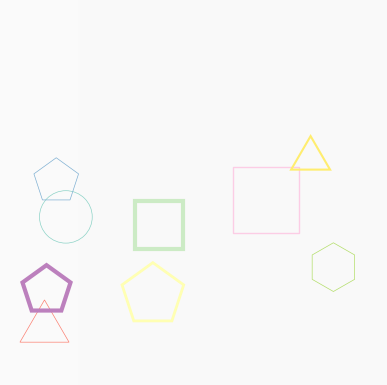[{"shape": "circle", "thickness": 0.5, "radius": 0.34, "center": [0.17, 0.437]}, {"shape": "pentagon", "thickness": 2, "radius": 0.42, "center": [0.394, 0.234]}, {"shape": "triangle", "thickness": 0.5, "radius": 0.37, "center": [0.115, 0.148]}, {"shape": "pentagon", "thickness": 0.5, "radius": 0.3, "center": [0.145, 0.53]}, {"shape": "hexagon", "thickness": 0.5, "radius": 0.32, "center": [0.86, 0.306]}, {"shape": "square", "thickness": 1, "radius": 0.42, "center": [0.686, 0.48]}, {"shape": "pentagon", "thickness": 3, "radius": 0.33, "center": [0.12, 0.246]}, {"shape": "square", "thickness": 3, "radius": 0.31, "center": [0.41, 0.416]}, {"shape": "triangle", "thickness": 1.5, "radius": 0.29, "center": [0.802, 0.588]}]